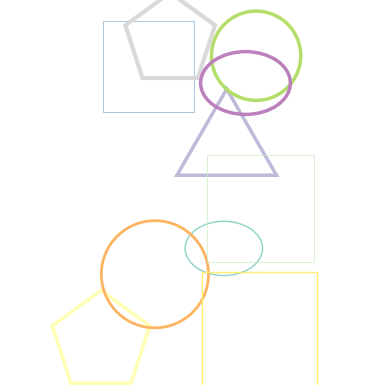[{"shape": "oval", "thickness": 1, "radius": 0.5, "center": [0.581, 0.355]}, {"shape": "pentagon", "thickness": 2.5, "radius": 0.67, "center": [0.262, 0.113]}, {"shape": "triangle", "thickness": 2.5, "radius": 0.75, "center": [0.589, 0.619]}, {"shape": "square", "thickness": 0.5, "radius": 0.59, "center": [0.385, 0.827]}, {"shape": "circle", "thickness": 2, "radius": 0.7, "center": [0.402, 0.288]}, {"shape": "circle", "thickness": 2.5, "radius": 0.58, "center": [0.665, 0.855]}, {"shape": "pentagon", "thickness": 3, "radius": 0.61, "center": [0.442, 0.897]}, {"shape": "oval", "thickness": 2.5, "radius": 0.58, "center": [0.638, 0.784]}, {"shape": "square", "thickness": 0.5, "radius": 0.69, "center": [0.677, 0.459]}, {"shape": "square", "thickness": 1, "radius": 0.75, "center": [0.675, 0.144]}]